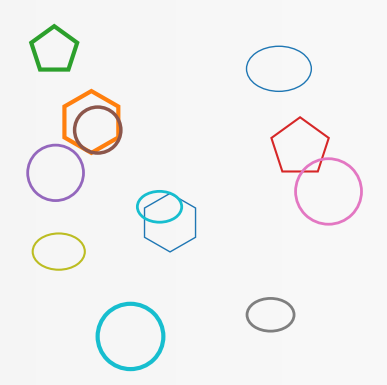[{"shape": "oval", "thickness": 1, "radius": 0.42, "center": [0.72, 0.821]}, {"shape": "hexagon", "thickness": 1, "radius": 0.38, "center": [0.439, 0.422]}, {"shape": "hexagon", "thickness": 3, "radius": 0.4, "center": [0.236, 0.683]}, {"shape": "pentagon", "thickness": 3, "radius": 0.31, "center": [0.14, 0.87]}, {"shape": "pentagon", "thickness": 1.5, "radius": 0.39, "center": [0.774, 0.618]}, {"shape": "circle", "thickness": 2, "radius": 0.36, "center": [0.143, 0.551]}, {"shape": "circle", "thickness": 2.5, "radius": 0.3, "center": [0.252, 0.662]}, {"shape": "circle", "thickness": 2, "radius": 0.43, "center": [0.848, 0.503]}, {"shape": "oval", "thickness": 2, "radius": 0.3, "center": [0.698, 0.182]}, {"shape": "oval", "thickness": 1.5, "radius": 0.34, "center": [0.152, 0.347]}, {"shape": "circle", "thickness": 3, "radius": 0.42, "center": [0.337, 0.126]}, {"shape": "oval", "thickness": 2, "radius": 0.29, "center": [0.412, 0.463]}]